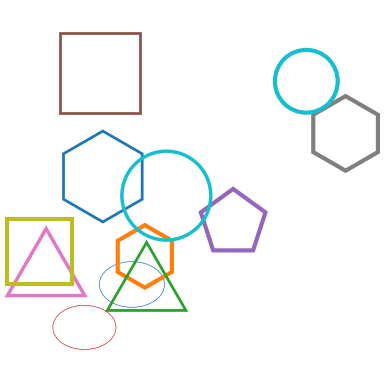[{"shape": "oval", "thickness": 0.5, "radius": 0.42, "center": [0.343, 0.261]}, {"shape": "hexagon", "thickness": 2, "radius": 0.59, "center": [0.267, 0.542]}, {"shape": "hexagon", "thickness": 3, "radius": 0.41, "center": [0.376, 0.334]}, {"shape": "triangle", "thickness": 2, "radius": 0.59, "center": [0.381, 0.253]}, {"shape": "oval", "thickness": 0.5, "radius": 0.41, "center": [0.219, 0.15]}, {"shape": "pentagon", "thickness": 3, "radius": 0.44, "center": [0.606, 0.421]}, {"shape": "square", "thickness": 2, "radius": 0.52, "center": [0.26, 0.811]}, {"shape": "triangle", "thickness": 2.5, "radius": 0.58, "center": [0.12, 0.29]}, {"shape": "hexagon", "thickness": 3, "radius": 0.48, "center": [0.898, 0.653]}, {"shape": "square", "thickness": 3, "radius": 0.43, "center": [0.102, 0.346]}, {"shape": "circle", "thickness": 2.5, "radius": 0.58, "center": [0.432, 0.492]}, {"shape": "circle", "thickness": 3, "radius": 0.41, "center": [0.796, 0.789]}]